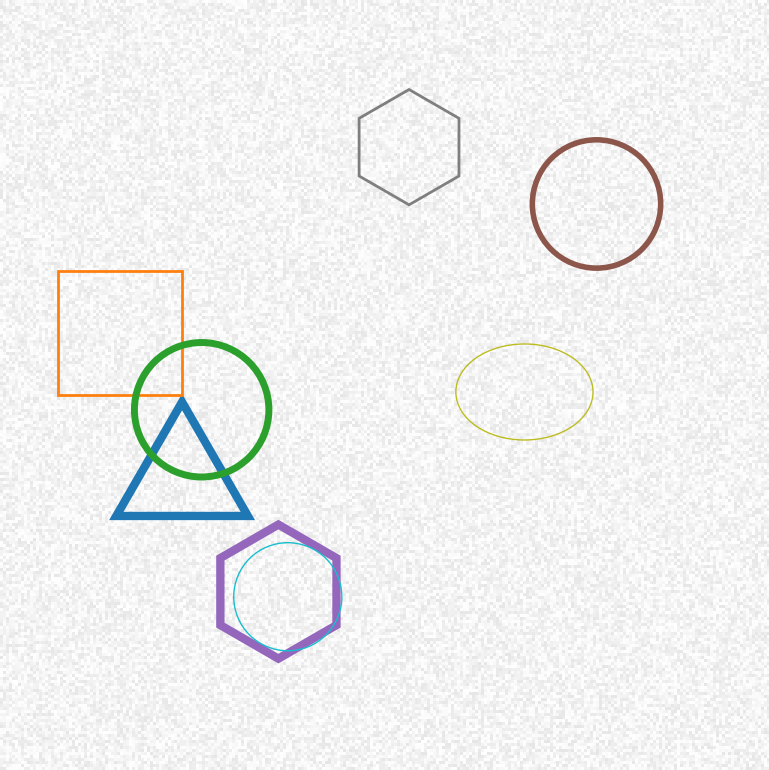[{"shape": "triangle", "thickness": 3, "radius": 0.49, "center": [0.236, 0.379]}, {"shape": "square", "thickness": 1, "radius": 0.4, "center": [0.156, 0.568]}, {"shape": "circle", "thickness": 2.5, "radius": 0.44, "center": [0.262, 0.468]}, {"shape": "hexagon", "thickness": 3, "radius": 0.44, "center": [0.362, 0.232]}, {"shape": "circle", "thickness": 2, "radius": 0.42, "center": [0.775, 0.735]}, {"shape": "hexagon", "thickness": 1, "radius": 0.37, "center": [0.531, 0.809]}, {"shape": "oval", "thickness": 0.5, "radius": 0.45, "center": [0.681, 0.491]}, {"shape": "circle", "thickness": 0.5, "radius": 0.35, "center": [0.374, 0.225]}]